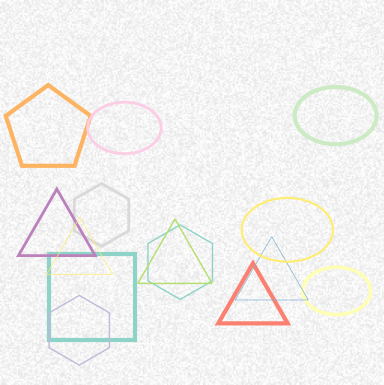[{"shape": "hexagon", "thickness": 1, "radius": 0.48, "center": [0.468, 0.319]}, {"shape": "square", "thickness": 3, "radius": 0.56, "center": [0.238, 0.229]}, {"shape": "oval", "thickness": 2.5, "radius": 0.44, "center": [0.875, 0.244]}, {"shape": "hexagon", "thickness": 1, "radius": 0.45, "center": [0.206, 0.142]}, {"shape": "triangle", "thickness": 3, "radius": 0.52, "center": [0.657, 0.212]}, {"shape": "triangle", "thickness": 0.5, "radius": 0.55, "center": [0.706, 0.276]}, {"shape": "pentagon", "thickness": 3, "radius": 0.58, "center": [0.125, 0.663]}, {"shape": "triangle", "thickness": 1, "radius": 0.56, "center": [0.454, 0.32]}, {"shape": "oval", "thickness": 2, "radius": 0.48, "center": [0.323, 0.668]}, {"shape": "hexagon", "thickness": 2, "radius": 0.41, "center": [0.264, 0.442]}, {"shape": "triangle", "thickness": 2, "radius": 0.58, "center": [0.148, 0.394]}, {"shape": "oval", "thickness": 3, "radius": 0.53, "center": [0.872, 0.7]}, {"shape": "oval", "thickness": 1.5, "radius": 0.59, "center": [0.746, 0.403]}, {"shape": "triangle", "thickness": 0.5, "radius": 0.49, "center": [0.207, 0.337]}]